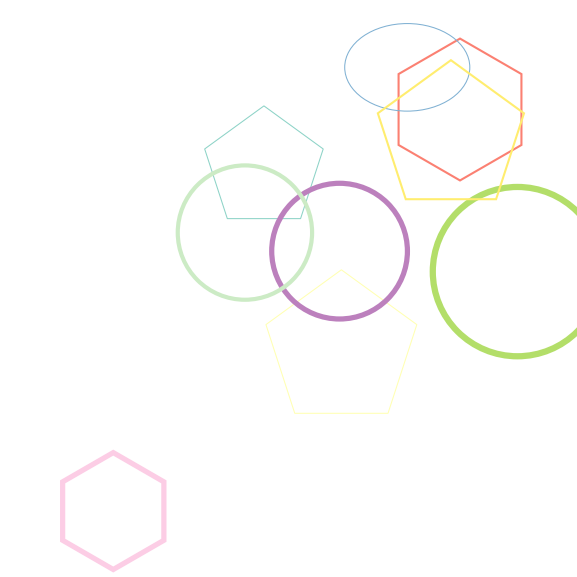[{"shape": "pentagon", "thickness": 0.5, "radius": 0.54, "center": [0.457, 0.708]}, {"shape": "pentagon", "thickness": 0.5, "radius": 0.69, "center": [0.591, 0.395]}, {"shape": "hexagon", "thickness": 1, "radius": 0.61, "center": [0.797, 0.809]}, {"shape": "oval", "thickness": 0.5, "radius": 0.54, "center": [0.705, 0.883]}, {"shape": "circle", "thickness": 3, "radius": 0.73, "center": [0.896, 0.529]}, {"shape": "hexagon", "thickness": 2.5, "radius": 0.51, "center": [0.196, 0.114]}, {"shape": "circle", "thickness": 2.5, "radius": 0.59, "center": [0.588, 0.564]}, {"shape": "circle", "thickness": 2, "radius": 0.58, "center": [0.424, 0.596]}, {"shape": "pentagon", "thickness": 1, "radius": 0.67, "center": [0.781, 0.762]}]